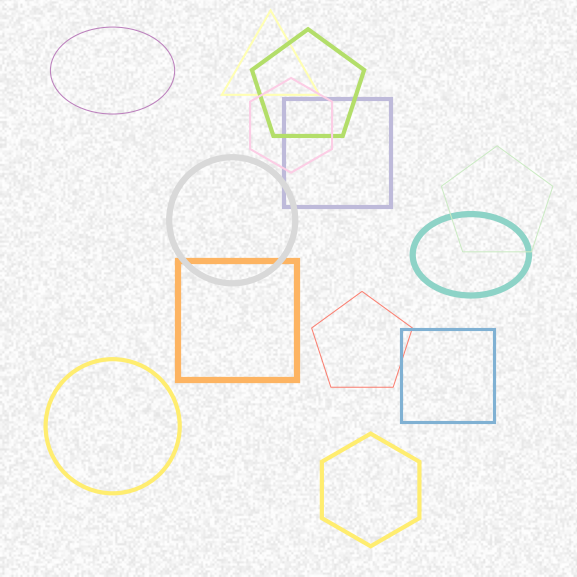[{"shape": "oval", "thickness": 3, "radius": 0.5, "center": [0.815, 0.558]}, {"shape": "triangle", "thickness": 1, "radius": 0.49, "center": [0.469, 0.884]}, {"shape": "square", "thickness": 2, "radius": 0.47, "center": [0.585, 0.734]}, {"shape": "pentagon", "thickness": 0.5, "radius": 0.46, "center": [0.627, 0.403]}, {"shape": "square", "thickness": 1.5, "radius": 0.4, "center": [0.774, 0.348]}, {"shape": "square", "thickness": 3, "radius": 0.51, "center": [0.412, 0.444]}, {"shape": "pentagon", "thickness": 2, "radius": 0.51, "center": [0.533, 0.846]}, {"shape": "hexagon", "thickness": 1, "radius": 0.41, "center": [0.504, 0.782]}, {"shape": "circle", "thickness": 3, "radius": 0.55, "center": [0.402, 0.618]}, {"shape": "oval", "thickness": 0.5, "radius": 0.54, "center": [0.195, 0.877]}, {"shape": "pentagon", "thickness": 0.5, "radius": 0.51, "center": [0.861, 0.645]}, {"shape": "circle", "thickness": 2, "radius": 0.58, "center": [0.195, 0.261]}, {"shape": "hexagon", "thickness": 2, "radius": 0.49, "center": [0.642, 0.151]}]